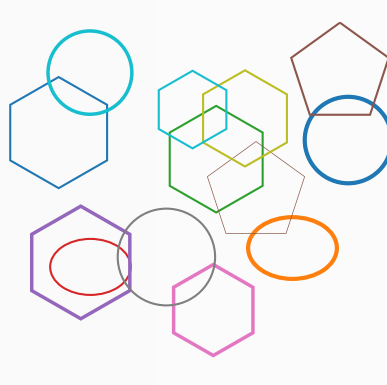[{"shape": "hexagon", "thickness": 1.5, "radius": 0.72, "center": [0.151, 0.656]}, {"shape": "circle", "thickness": 3, "radius": 0.56, "center": [0.899, 0.636]}, {"shape": "oval", "thickness": 3, "radius": 0.57, "center": [0.755, 0.356]}, {"shape": "hexagon", "thickness": 1.5, "radius": 0.69, "center": [0.558, 0.587]}, {"shape": "oval", "thickness": 1.5, "radius": 0.52, "center": [0.233, 0.307]}, {"shape": "hexagon", "thickness": 2.5, "radius": 0.73, "center": [0.208, 0.318]}, {"shape": "pentagon", "thickness": 1.5, "radius": 0.66, "center": [0.877, 0.809]}, {"shape": "pentagon", "thickness": 0.5, "radius": 0.66, "center": [0.661, 0.5]}, {"shape": "hexagon", "thickness": 2.5, "radius": 0.59, "center": [0.55, 0.195]}, {"shape": "circle", "thickness": 1.5, "radius": 0.63, "center": [0.429, 0.332]}, {"shape": "hexagon", "thickness": 1.5, "radius": 0.62, "center": [0.632, 0.692]}, {"shape": "circle", "thickness": 2.5, "radius": 0.54, "center": [0.232, 0.811]}, {"shape": "hexagon", "thickness": 1.5, "radius": 0.5, "center": [0.497, 0.715]}]